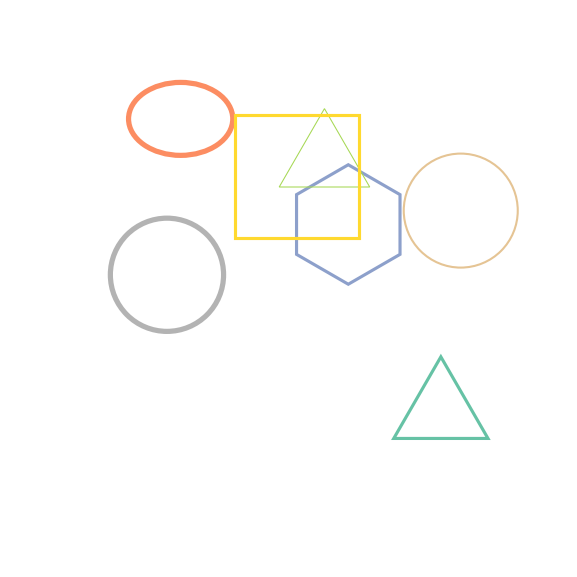[{"shape": "triangle", "thickness": 1.5, "radius": 0.47, "center": [0.763, 0.287]}, {"shape": "oval", "thickness": 2.5, "radius": 0.45, "center": [0.313, 0.793]}, {"shape": "hexagon", "thickness": 1.5, "radius": 0.52, "center": [0.603, 0.61]}, {"shape": "triangle", "thickness": 0.5, "radius": 0.45, "center": [0.562, 0.721]}, {"shape": "square", "thickness": 1.5, "radius": 0.53, "center": [0.515, 0.694]}, {"shape": "circle", "thickness": 1, "radius": 0.49, "center": [0.798, 0.634]}, {"shape": "circle", "thickness": 2.5, "radius": 0.49, "center": [0.289, 0.523]}]